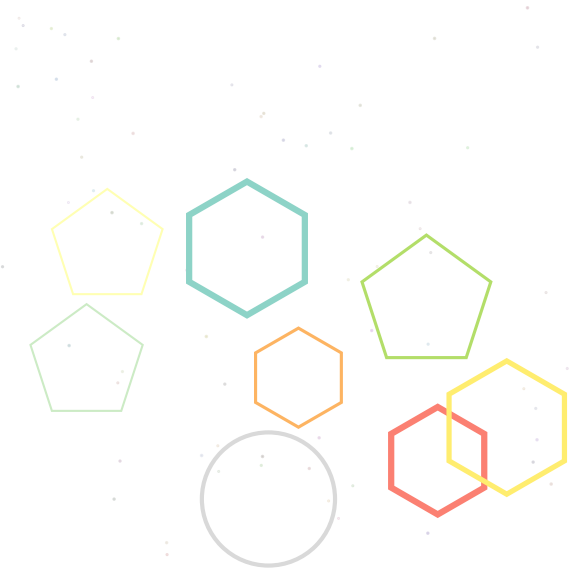[{"shape": "hexagon", "thickness": 3, "radius": 0.58, "center": [0.428, 0.569]}, {"shape": "pentagon", "thickness": 1, "radius": 0.5, "center": [0.186, 0.571]}, {"shape": "hexagon", "thickness": 3, "radius": 0.47, "center": [0.758, 0.201]}, {"shape": "hexagon", "thickness": 1.5, "radius": 0.43, "center": [0.517, 0.345]}, {"shape": "pentagon", "thickness": 1.5, "radius": 0.59, "center": [0.738, 0.475]}, {"shape": "circle", "thickness": 2, "radius": 0.58, "center": [0.465, 0.135]}, {"shape": "pentagon", "thickness": 1, "radius": 0.51, "center": [0.15, 0.37]}, {"shape": "hexagon", "thickness": 2.5, "radius": 0.58, "center": [0.877, 0.259]}]